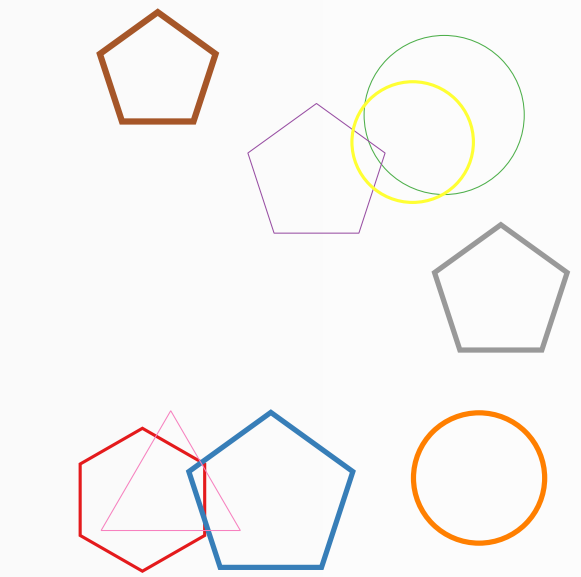[{"shape": "hexagon", "thickness": 1.5, "radius": 0.62, "center": [0.245, 0.134]}, {"shape": "pentagon", "thickness": 2.5, "radius": 0.74, "center": [0.466, 0.137]}, {"shape": "circle", "thickness": 0.5, "radius": 0.69, "center": [0.764, 0.8]}, {"shape": "pentagon", "thickness": 0.5, "radius": 0.62, "center": [0.544, 0.696]}, {"shape": "circle", "thickness": 2.5, "radius": 0.56, "center": [0.824, 0.171]}, {"shape": "circle", "thickness": 1.5, "radius": 0.52, "center": [0.71, 0.753]}, {"shape": "pentagon", "thickness": 3, "radius": 0.52, "center": [0.271, 0.873]}, {"shape": "triangle", "thickness": 0.5, "radius": 0.69, "center": [0.294, 0.15]}, {"shape": "pentagon", "thickness": 2.5, "radius": 0.6, "center": [0.862, 0.49]}]